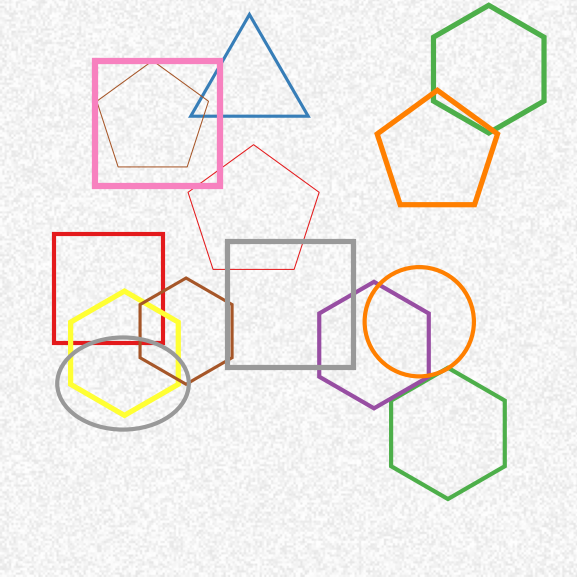[{"shape": "pentagon", "thickness": 0.5, "radius": 0.6, "center": [0.439, 0.629]}, {"shape": "square", "thickness": 2, "radius": 0.47, "center": [0.188, 0.499]}, {"shape": "triangle", "thickness": 1.5, "radius": 0.59, "center": [0.432, 0.857]}, {"shape": "hexagon", "thickness": 2, "radius": 0.57, "center": [0.776, 0.249]}, {"shape": "hexagon", "thickness": 2.5, "radius": 0.55, "center": [0.846, 0.879]}, {"shape": "hexagon", "thickness": 2, "radius": 0.55, "center": [0.648, 0.402]}, {"shape": "circle", "thickness": 2, "radius": 0.47, "center": [0.726, 0.442]}, {"shape": "pentagon", "thickness": 2.5, "radius": 0.55, "center": [0.757, 0.733]}, {"shape": "hexagon", "thickness": 2.5, "radius": 0.54, "center": [0.215, 0.387]}, {"shape": "hexagon", "thickness": 1.5, "radius": 0.46, "center": [0.322, 0.426]}, {"shape": "pentagon", "thickness": 0.5, "radius": 0.51, "center": [0.264, 0.792]}, {"shape": "square", "thickness": 3, "radius": 0.54, "center": [0.272, 0.785]}, {"shape": "square", "thickness": 2.5, "radius": 0.54, "center": [0.502, 0.473]}, {"shape": "oval", "thickness": 2, "radius": 0.57, "center": [0.213, 0.335]}]